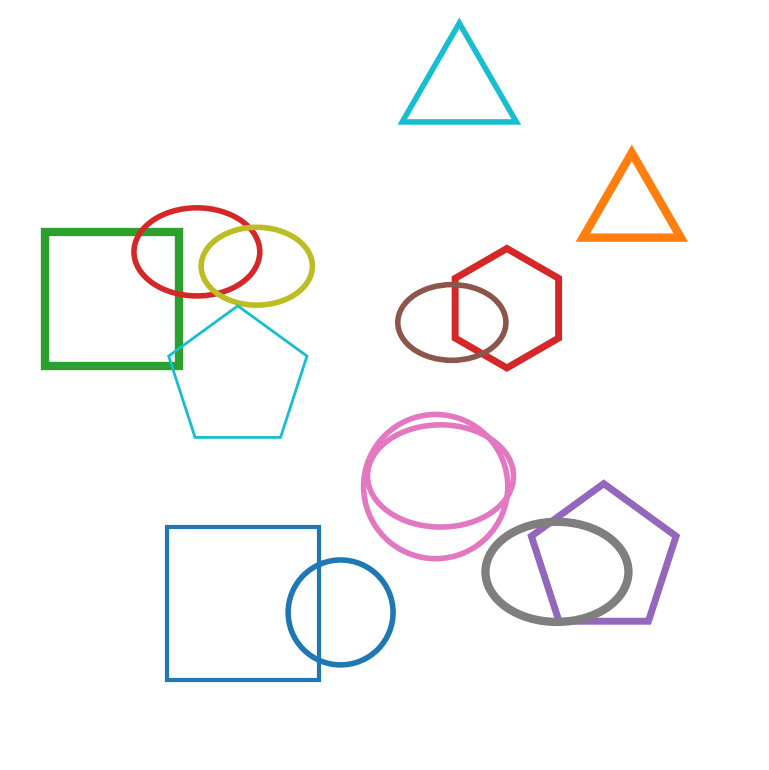[{"shape": "circle", "thickness": 2, "radius": 0.34, "center": [0.442, 0.205]}, {"shape": "square", "thickness": 1.5, "radius": 0.49, "center": [0.316, 0.216]}, {"shape": "triangle", "thickness": 3, "radius": 0.37, "center": [0.821, 0.728]}, {"shape": "square", "thickness": 3, "radius": 0.44, "center": [0.145, 0.612]}, {"shape": "hexagon", "thickness": 2.5, "radius": 0.39, "center": [0.658, 0.6]}, {"shape": "oval", "thickness": 2, "radius": 0.41, "center": [0.256, 0.673]}, {"shape": "pentagon", "thickness": 2.5, "radius": 0.49, "center": [0.784, 0.273]}, {"shape": "oval", "thickness": 2, "radius": 0.35, "center": [0.587, 0.581]}, {"shape": "circle", "thickness": 2, "radius": 0.47, "center": [0.566, 0.368]}, {"shape": "oval", "thickness": 2, "radius": 0.47, "center": [0.572, 0.382]}, {"shape": "oval", "thickness": 3, "radius": 0.46, "center": [0.723, 0.257]}, {"shape": "oval", "thickness": 2, "radius": 0.36, "center": [0.333, 0.654]}, {"shape": "triangle", "thickness": 2, "radius": 0.43, "center": [0.596, 0.884]}, {"shape": "pentagon", "thickness": 1, "radius": 0.47, "center": [0.309, 0.508]}]